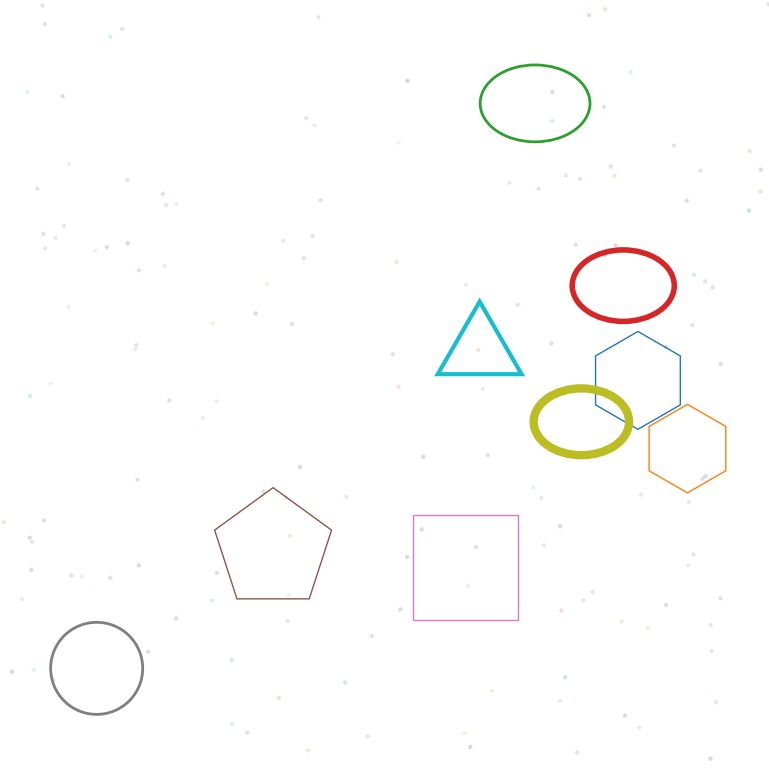[{"shape": "hexagon", "thickness": 0.5, "radius": 0.32, "center": [0.828, 0.506]}, {"shape": "hexagon", "thickness": 0.5, "radius": 0.29, "center": [0.893, 0.417]}, {"shape": "oval", "thickness": 1, "radius": 0.36, "center": [0.695, 0.866]}, {"shape": "oval", "thickness": 2, "radius": 0.33, "center": [0.809, 0.629]}, {"shape": "pentagon", "thickness": 0.5, "radius": 0.4, "center": [0.355, 0.287]}, {"shape": "square", "thickness": 0.5, "radius": 0.34, "center": [0.604, 0.263]}, {"shape": "circle", "thickness": 1, "radius": 0.3, "center": [0.126, 0.132]}, {"shape": "oval", "thickness": 3, "radius": 0.31, "center": [0.755, 0.452]}, {"shape": "triangle", "thickness": 1.5, "radius": 0.31, "center": [0.623, 0.546]}]